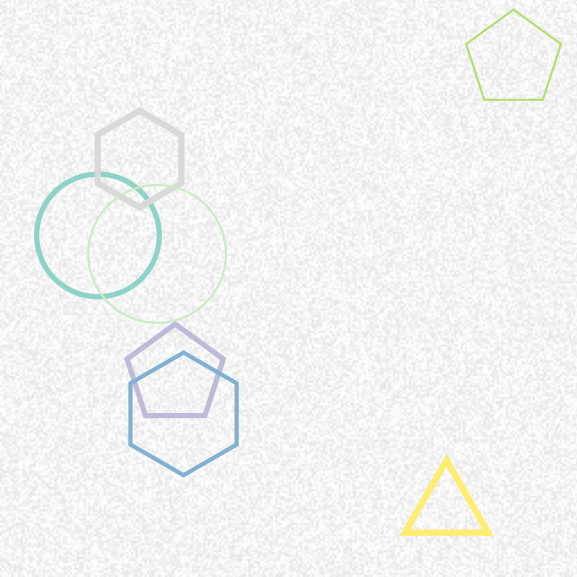[{"shape": "circle", "thickness": 2.5, "radius": 0.53, "center": [0.17, 0.591]}, {"shape": "pentagon", "thickness": 2.5, "radius": 0.44, "center": [0.303, 0.35]}, {"shape": "hexagon", "thickness": 2, "radius": 0.53, "center": [0.318, 0.282]}, {"shape": "pentagon", "thickness": 1, "radius": 0.43, "center": [0.889, 0.896]}, {"shape": "hexagon", "thickness": 3, "radius": 0.42, "center": [0.242, 0.724]}, {"shape": "circle", "thickness": 1, "radius": 0.6, "center": [0.272, 0.56]}, {"shape": "triangle", "thickness": 3, "radius": 0.42, "center": [0.773, 0.118]}]